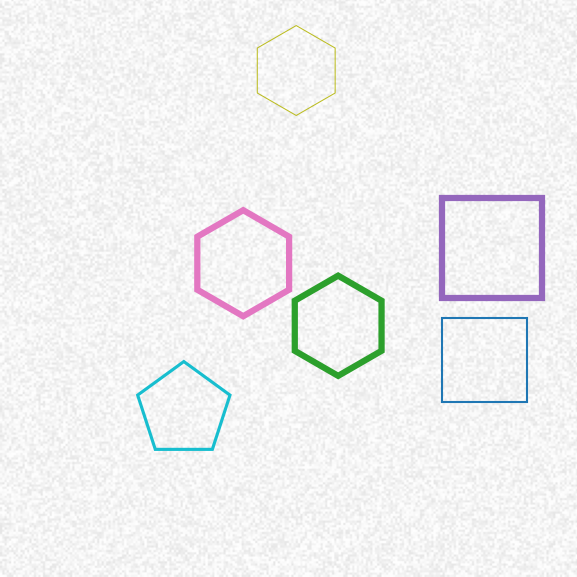[{"shape": "square", "thickness": 1, "radius": 0.36, "center": [0.839, 0.375]}, {"shape": "hexagon", "thickness": 3, "radius": 0.43, "center": [0.586, 0.435]}, {"shape": "square", "thickness": 3, "radius": 0.43, "center": [0.852, 0.57]}, {"shape": "hexagon", "thickness": 3, "radius": 0.46, "center": [0.421, 0.543]}, {"shape": "hexagon", "thickness": 0.5, "radius": 0.39, "center": [0.513, 0.877]}, {"shape": "pentagon", "thickness": 1.5, "radius": 0.42, "center": [0.318, 0.289]}]